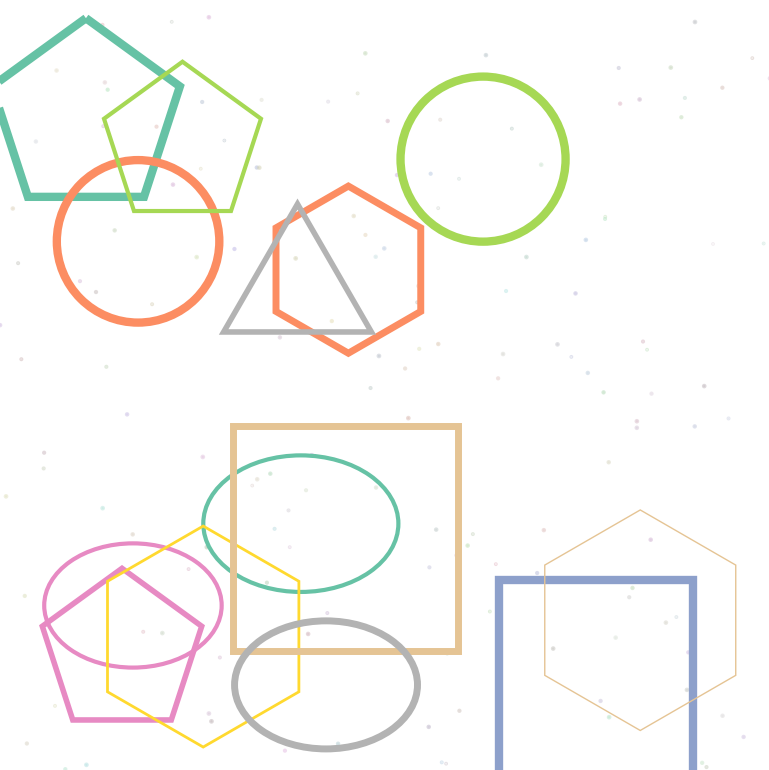[{"shape": "pentagon", "thickness": 3, "radius": 0.64, "center": [0.112, 0.848]}, {"shape": "oval", "thickness": 1.5, "radius": 0.63, "center": [0.391, 0.32]}, {"shape": "circle", "thickness": 3, "radius": 0.53, "center": [0.179, 0.687]}, {"shape": "hexagon", "thickness": 2.5, "radius": 0.54, "center": [0.452, 0.65]}, {"shape": "square", "thickness": 3, "radius": 0.63, "center": [0.774, 0.121]}, {"shape": "oval", "thickness": 1.5, "radius": 0.58, "center": [0.173, 0.214]}, {"shape": "pentagon", "thickness": 2, "radius": 0.54, "center": [0.158, 0.153]}, {"shape": "circle", "thickness": 3, "radius": 0.54, "center": [0.627, 0.793]}, {"shape": "pentagon", "thickness": 1.5, "radius": 0.54, "center": [0.237, 0.813]}, {"shape": "hexagon", "thickness": 1, "radius": 0.72, "center": [0.264, 0.173]}, {"shape": "hexagon", "thickness": 0.5, "radius": 0.72, "center": [0.831, 0.195]}, {"shape": "square", "thickness": 2.5, "radius": 0.73, "center": [0.449, 0.301]}, {"shape": "oval", "thickness": 2.5, "radius": 0.59, "center": [0.423, 0.111]}, {"shape": "triangle", "thickness": 2, "radius": 0.55, "center": [0.386, 0.624]}]